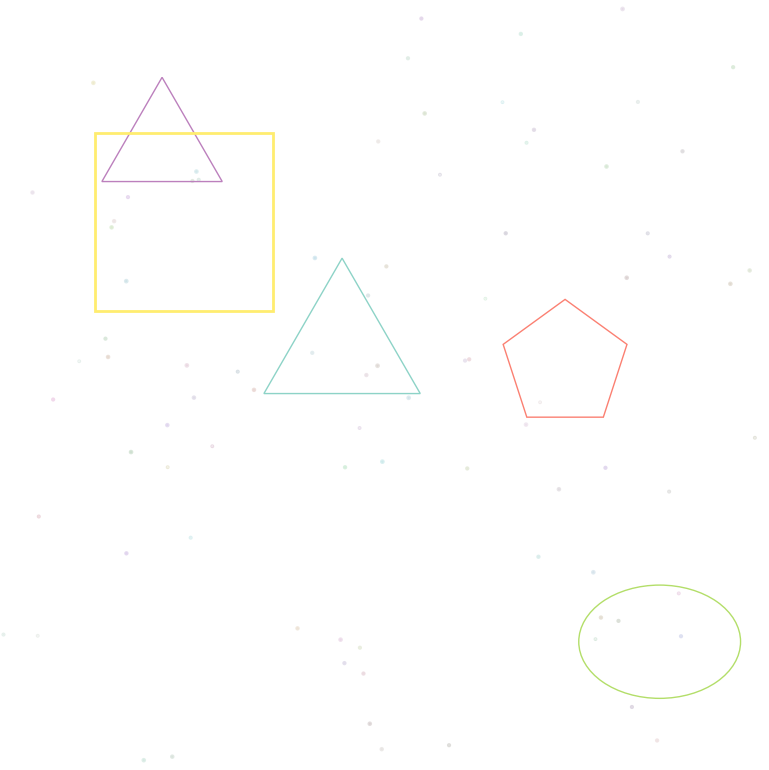[{"shape": "triangle", "thickness": 0.5, "radius": 0.59, "center": [0.444, 0.547]}, {"shape": "pentagon", "thickness": 0.5, "radius": 0.42, "center": [0.734, 0.527]}, {"shape": "oval", "thickness": 0.5, "radius": 0.53, "center": [0.857, 0.167]}, {"shape": "triangle", "thickness": 0.5, "radius": 0.45, "center": [0.21, 0.809]}, {"shape": "square", "thickness": 1, "radius": 0.58, "center": [0.239, 0.711]}]